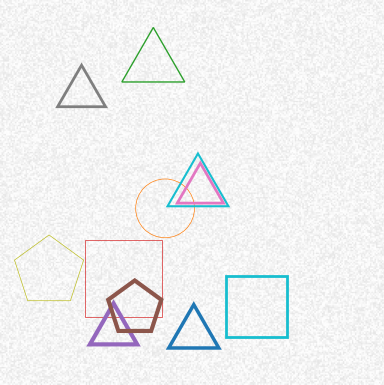[{"shape": "triangle", "thickness": 2.5, "radius": 0.38, "center": [0.503, 0.134]}, {"shape": "circle", "thickness": 0.5, "radius": 0.38, "center": [0.429, 0.459]}, {"shape": "triangle", "thickness": 1, "radius": 0.47, "center": [0.398, 0.834]}, {"shape": "square", "thickness": 0.5, "radius": 0.5, "center": [0.32, 0.277]}, {"shape": "triangle", "thickness": 3, "radius": 0.35, "center": [0.295, 0.141]}, {"shape": "pentagon", "thickness": 3, "radius": 0.36, "center": [0.35, 0.199]}, {"shape": "triangle", "thickness": 2, "radius": 0.35, "center": [0.52, 0.507]}, {"shape": "triangle", "thickness": 2, "radius": 0.36, "center": [0.212, 0.759]}, {"shape": "pentagon", "thickness": 0.5, "radius": 0.47, "center": [0.127, 0.295]}, {"shape": "triangle", "thickness": 1.5, "radius": 0.46, "center": [0.514, 0.51]}, {"shape": "square", "thickness": 2, "radius": 0.4, "center": [0.666, 0.204]}]